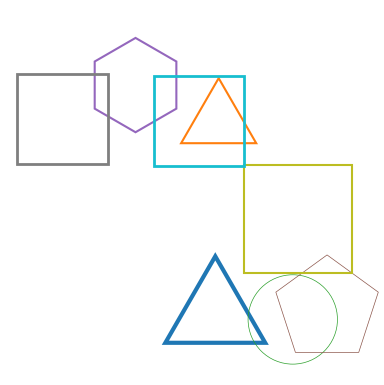[{"shape": "triangle", "thickness": 3, "radius": 0.75, "center": [0.559, 0.185]}, {"shape": "triangle", "thickness": 1.5, "radius": 0.56, "center": [0.568, 0.684]}, {"shape": "circle", "thickness": 0.5, "radius": 0.58, "center": [0.76, 0.17]}, {"shape": "hexagon", "thickness": 1.5, "radius": 0.61, "center": [0.352, 0.779]}, {"shape": "pentagon", "thickness": 0.5, "radius": 0.7, "center": [0.85, 0.198]}, {"shape": "square", "thickness": 2, "radius": 0.59, "center": [0.162, 0.691]}, {"shape": "square", "thickness": 1.5, "radius": 0.7, "center": [0.775, 0.431]}, {"shape": "square", "thickness": 2, "radius": 0.58, "center": [0.518, 0.687]}]